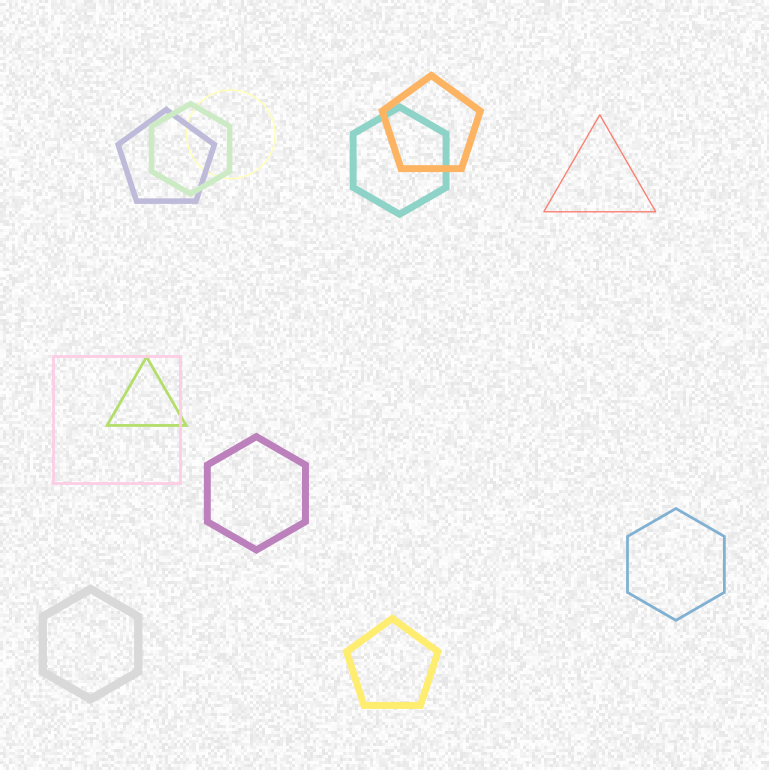[{"shape": "hexagon", "thickness": 2.5, "radius": 0.35, "center": [0.519, 0.791]}, {"shape": "circle", "thickness": 0.5, "radius": 0.29, "center": [0.3, 0.826]}, {"shape": "pentagon", "thickness": 2, "radius": 0.33, "center": [0.216, 0.792]}, {"shape": "triangle", "thickness": 0.5, "radius": 0.42, "center": [0.779, 0.767]}, {"shape": "hexagon", "thickness": 1, "radius": 0.36, "center": [0.878, 0.267]}, {"shape": "pentagon", "thickness": 2.5, "radius": 0.33, "center": [0.56, 0.835]}, {"shape": "triangle", "thickness": 1, "radius": 0.3, "center": [0.19, 0.477]}, {"shape": "square", "thickness": 1, "radius": 0.41, "center": [0.152, 0.455]}, {"shape": "hexagon", "thickness": 3, "radius": 0.36, "center": [0.118, 0.163]}, {"shape": "hexagon", "thickness": 2.5, "radius": 0.37, "center": [0.333, 0.359]}, {"shape": "hexagon", "thickness": 2, "radius": 0.29, "center": [0.247, 0.807]}, {"shape": "pentagon", "thickness": 2.5, "radius": 0.31, "center": [0.509, 0.134]}]